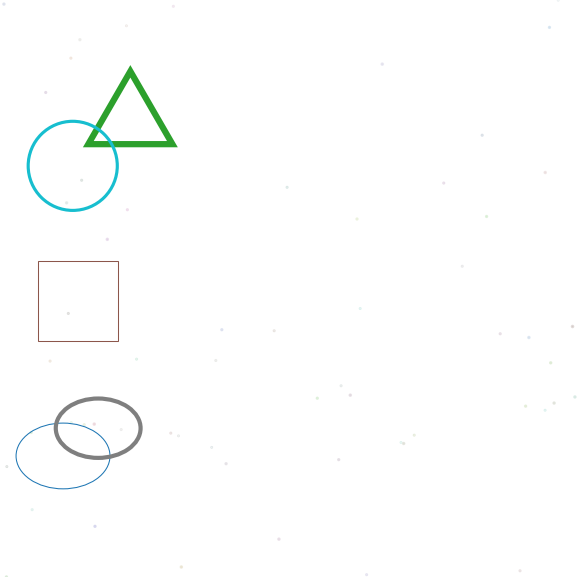[{"shape": "oval", "thickness": 0.5, "radius": 0.41, "center": [0.109, 0.21]}, {"shape": "triangle", "thickness": 3, "radius": 0.42, "center": [0.226, 0.792]}, {"shape": "square", "thickness": 0.5, "radius": 0.35, "center": [0.135, 0.478]}, {"shape": "oval", "thickness": 2, "radius": 0.37, "center": [0.17, 0.258]}, {"shape": "circle", "thickness": 1.5, "radius": 0.39, "center": [0.126, 0.712]}]